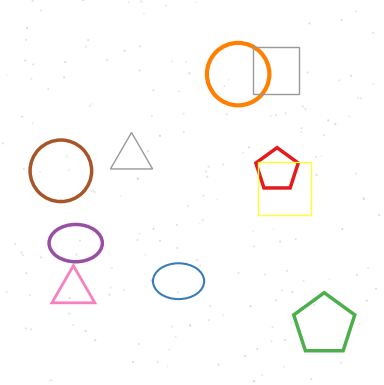[{"shape": "pentagon", "thickness": 2.5, "radius": 0.29, "center": [0.72, 0.559]}, {"shape": "oval", "thickness": 1.5, "radius": 0.33, "center": [0.464, 0.27]}, {"shape": "pentagon", "thickness": 2.5, "radius": 0.42, "center": [0.842, 0.156]}, {"shape": "oval", "thickness": 2.5, "radius": 0.35, "center": [0.197, 0.369]}, {"shape": "circle", "thickness": 3, "radius": 0.41, "center": [0.619, 0.807]}, {"shape": "square", "thickness": 1, "radius": 0.34, "center": [0.738, 0.511]}, {"shape": "circle", "thickness": 2.5, "radius": 0.4, "center": [0.158, 0.556]}, {"shape": "triangle", "thickness": 2, "radius": 0.32, "center": [0.191, 0.246]}, {"shape": "triangle", "thickness": 1, "radius": 0.32, "center": [0.342, 0.593]}, {"shape": "square", "thickness": 1, "radius": 0.3, "center": [0.716, 0.817]}]